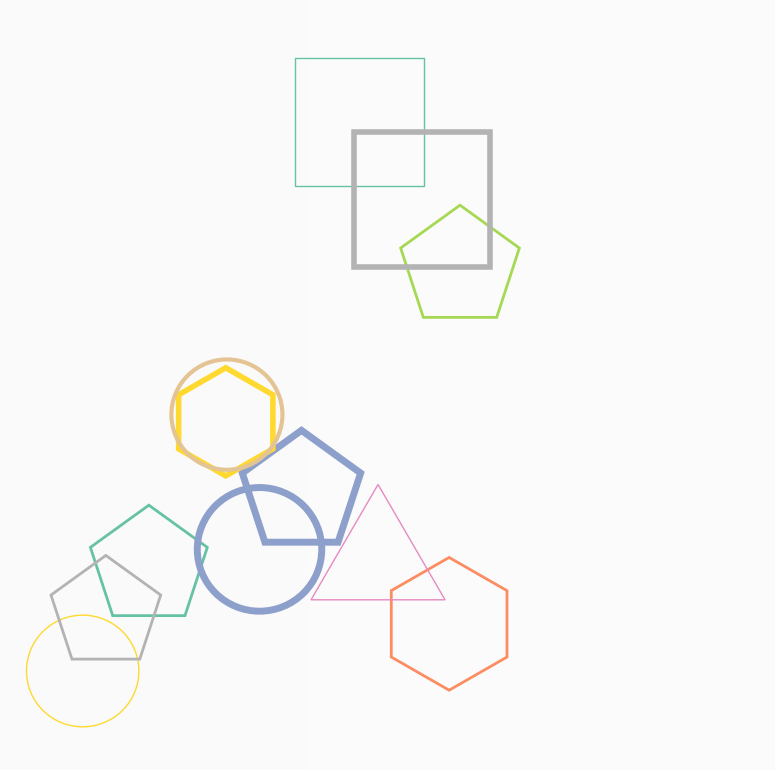[{"shape": "pentagon", "thickness": 1, "radius": 0.4, "center": [0.192, 0.265]}, {"shape": "square", "thickness": 0.5, "radius": 0.42, "center": [0.464, 0.842]}, {"shape": "hexagon", "thickness": 1, "radius": 0.43, "center": [0.58, 0.19]}, {"shape": "circle", "thickness": 2.5, "radius": 0.4, "center": [0.335, 0.287]}, {"shape": "pentagon", "thickness": 2.5, "radius": 0.4, "center": [0.389, 0.361]}, {"shape": "triangle", "thickness": 0.5, "radius": 0.5, "center": [0.488, 0.271]}, {"shape": "pentagon", "thickness": 1, "radius": 0.4, "center": [0.594, 0.653]}, {"shape": "circle", "thickness": 0.5, "radius": 0.36, "center": [0.107, 0.129]}, {"shape": "hexagon", "thickness": 2, "radius": 0.35, "center": [0.291, 0.452]}, {"shape": "circle", "thickness": 1.5, "radius": 0.36, "center": [0.293, 0.462]}, {"shape": "pentagon", "thickness": 1, "radius": 0.37, "center": [0.137, 0.204]}, {"shape": "square", "thickness": 2, "radius": 0.44, "center": [0.545, 0.741]}]